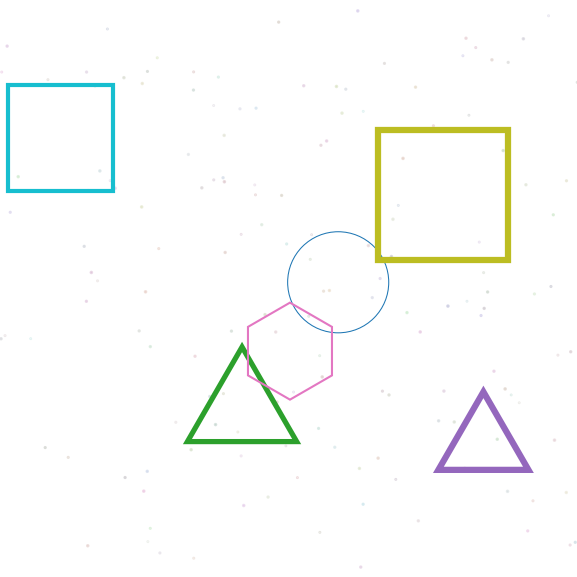[{"shape": "circle", "thickness": 0.5, "radius": 0.44, "center": [0.586, 0.51]}, {"shape": "triangle", "thickness": 2.5, "radius": 0.55, "center": [0.419, 0.289]}, {"shape": "triangle", "thickness": 3, "radius": 0.45, "center": [0.837, 0.231]}, {"shape": "hexagon", "thickness": 1, "radius": 0.42, "center": [0.502, 0.391]}, {"shape": "square", "thickness": 3, "radius": 0.56, "center": [0.767, 0.661]}, {"shape": "square", "thickness": 2, "radius": 0.46, "center": [0.105, 0.76]}]